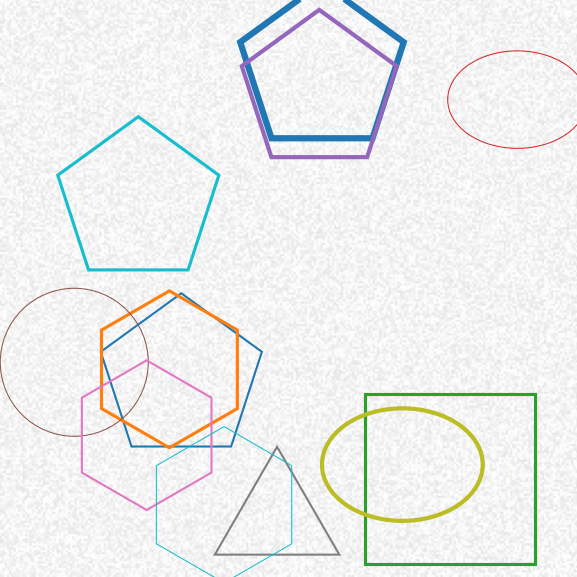[{"shape": "pentagon", "thickness": 3, "radius": 0.74, "center": [0.558, 0.88]}, {"shape": "pentagon", "thickness": 1, "radius": 0.73, "center": [0.314, 0.345]}, {"shape": "hexagon", "thickness": 1.5, "radius": 0.68, "center": [0.293, 0.36]}, {"shape": "square", "thickness": 1.5, "radius": 0.74, "center": [0.779, 0.17]}, {"shape": "oval", "thickness": 0.5, "radius": 0.6, "center": [0.896, 0.827]}, {"shape": "pentagon", "thickness": 2, "radius": 0.71, "center": [0.553, 0.841]}, {"shape": "circle", "thickness": 0.5, "radius": 0.64, "center": [0.129, 0.372]}, {"shape": "hexagon", "thickness": 1, "radius": 0.65, "center": [0.254, 0.246]}, {"shape": "triangle", "thickness": 1, "radius": 0.62, "center": [0.48, 0.101]}, {"shape": "oval", "thickness": 2, "radius": 0.7, "center": [0.697, 0.195]}, {"shape": "pentagon", "thickness": 1.5, "radius": 0.73, "center": [0.24, 0.65]}, {"shape": "hexagon", "thickness": 0.5, "radius": 0.68, "center": [0.388, 0.125]}]